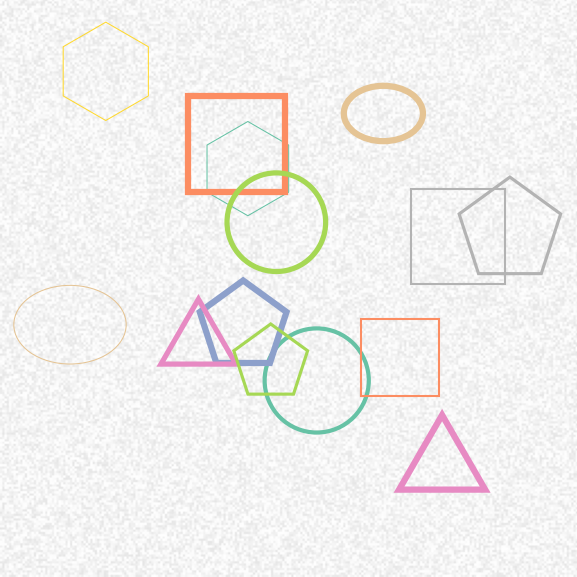[{"shape": "circle", "thickness": 2, "radius": 0.45, "center": [0.548, 0.34]}, {"shape": "hexagon", "thickness": 0.5, "radius": 0.41, "center": [0.429, 0.707]}, {"shape": "square", "thickness": 3, "radius": 0.42, "center": [0.409, 0.75]}, {"shape": "square", "thickness": 1, "radius": 0.33, "center": [0.692, 0.38]}, {"shape": "pentagon", "thickness": 3, "radius": 0.39, "center": [0.421, 0.434]}, {"shape": "triangle", "thickness": 3, "radius": 0.43, "center": [0.766, 0.194]}, {"shape": "triangle", "thickness": 2.5, "radius": 0.37, "center": [0.344, 0.406]}, {"shape": "circle", "thickness": 2.5, "radius": 0.43, "center": [0.478, 0.614]}, {"shape": "pentagon", "thickness": 1.5, "radius": 0.34, "center": [0.469, 0.371]}, {"shape": "hexagon", "thickness": 0.5, "radius": 0.43, "center": [0.183, 0.876]}, {"shape": "oval", "thickness": 0.5, "radius": 0.49, "center": [0.121, 0.437]}, {"shape": "oval", "thickness": 3, "radius": 0.34, "center": [0.664, 0.803]}, {"shape": "pentagon", "thickness": 1.5, "radius": 0.46, "center": [0.883, 0.6]}, {"shape": "square", "thickness": 1, "radius": 0.41, "center": [0.793, 0.59]}]